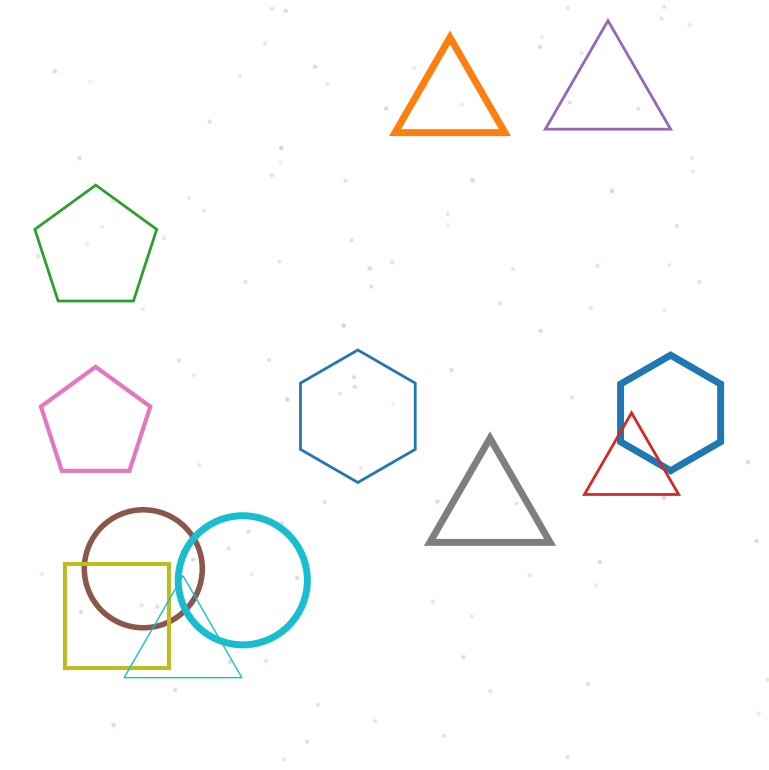[{"shape": "hexagon", "thickness": 1, "radius": 0.43, "center": [0.465, 0.459]}, {"shape": "hexagon", "thickness": 2.5, "radius": 0.38, "center": [0.871, 0.464]}, {"shape": "triangle", "thickness": 2.5, "radius": 0.41, "center": [0.584, 0.869]}, {"shape": "pentagon", "thickness": 1, "radius": 0.42, "center": [0.124, 0.676]}, {"shape": "triangle", "thickness": 1, "radius": 0.35, "center": [0.82, 0.393]}, {"shape": "triangle", "thickness": 1, "radius": 0.47, "center": [0.79, 0.879]}, {"shape": "circle", "thickness": 2, "radius": 0.38, "center": [0.186, 0.261]}, {"shape": "pentagon", "thickness": 1.5, "radius": 0.37, "center": [0.124, 0.449]}, {"shape": "triangle", "thickness": 2.5, "radius": 0.45, "center": [0.636, 0.341]}, {"shape": "square", "thickness": 1.5, "radius": 0.34, "center": [0.152, 0.2]}, {"shape": "circle", "thickness": 2.5, "radius": 0.42, "center": [0.315, 0.246]}, {"shape": "triangle", "thickness": 0.5, "radius": 0.44, "center": [0.238, 0.164]}]